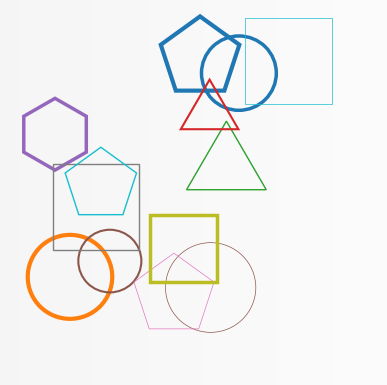[{"shape": "pentagon", "thickness": 3, "radius": 0.53, "center": [0.516, 0.851]}, {"shape": "circle", "thickness": 2.5, "radius": 0.48, "center": [0.617, 0.81]}, {"shape": "circle", "thickness": 3, "radius": 0.55, "center": [0.181, 0.281]}, {"shape": "triangle", "thickness": 1, "radius": 0.59, "center": [0.584, 0.567]}, {"shape": "triangle", "thickness": 1.5, "radius": 0.43, "center": [0.541, 0.707]}, {"shape": "hexagon", "thickness": 2.5, "radius": 0.47, "center": [0.142, 0.651]}, {"shape": "circle", "thickness": 0.5, "radius": 0.58, "center": [0.544, 0.253]}, {"shape": "circle", "thickness": 1.5, "radius": 0.41, "center": [0.283, 0.322]}, {"shape": "pentagon", "thickness": 0.5, "radius": 0.54, "center": [0.449, 0.234]}, {"shape": "square", "thickness": 1, "radius": 0.55, "center": [0.247, 0.462]}, {"shape": "square", "thickness": 2.5, "radius": 0.43, "center": [0.474, 0.355]}, {"shape": "pentagon", "thickness": 1, "radius": 0.48, "center": [0.26, 0.521]}, {"shape": "square", "thickness": 0.5, "radius": 0.56, "center": [0.744, 0.84]}]